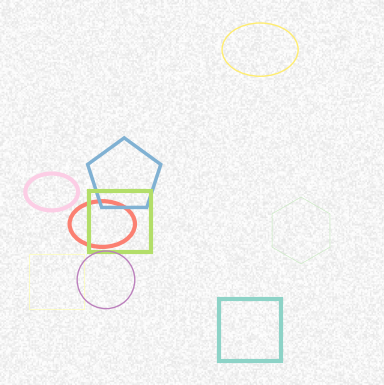[{"shape": "square", "thickness": 3, "radius": 0.4, "center": [0.649, 0.142]}, {"shape": "square", "thickness": 0.5, "radius": 0.35, "center": [0.147, 0.269]}, {"shape": "oval", "thickness": 3, "radius": 0.42, "center": [0.266, 0.418]}, {"shape": "pentagon", "thickness": 2.5, "radius": 0.5, "center": [0.323, 0.542]}, {"shape": "square", "thickness": 3, "radius": 0.4, "center": [0.312, 0.425]}, {"shape": "oval", "thickness": 3, "radius": 0.34, "center": [0.134, 0.501]}, {"shape": "circle", "thickness": 1, "radius": 0.37, "center": [0.275, 0.273]}, {"shape": "hexagon", "thickness": 0.5, "radius": 0.43, "center": [0.782, 0.401]}, {"shape": "oval", "thickness": 1, "radius": 0.49, "center": [0.676, 0.871]}]